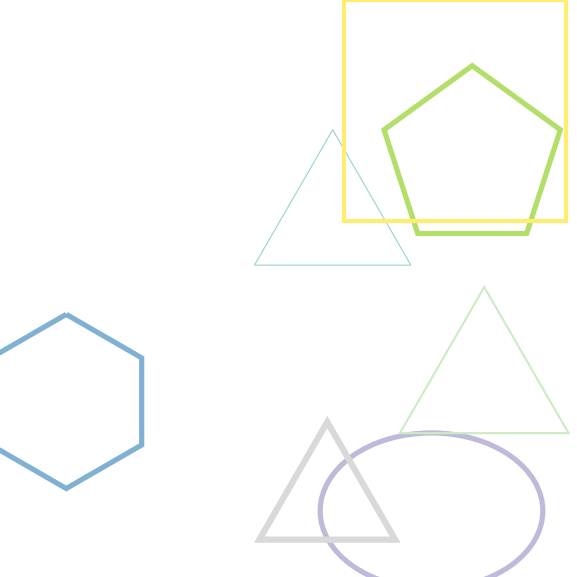[{"shape": "triangle", "thickness": 0.5, "radius": 0.78, "center": [0.576, 0.618]}, {"shape": "oval", "thickness": 2.5, "radius": 0.96, "center": [0.747, 0.115]}, {"shape": "hexagon", "thickness": 2.5, "radius": 0.75, "center": [0.115, 0.304]}, {"shape": "pentagon", "thickness": 2.5, "radius": 0.8, "center": [0.818, 0.725]}, {"shape": "triangle", "thickness": 3, "radius": 0.68, "center": [0.567, 0.133]}, {"shape": "triangle", "thickness": 1, "radius": 0.84, "center": [0.839, 0.333]}, {"shape": "square", "thickness": 2, "radius": 0.96, "center": [0.788, 0.808]}]